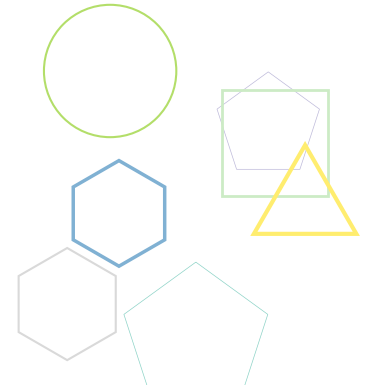[{"shape": "pentagon", "thickness": 0.5, "radius": 0.98, "center": [0.509, 0.123]}, {"shape": "pentagon", "thickness": 0.5, "radius": 0.7, "center": [0.697, 0.673]}, {"shape": "hexagon", "thickness": 2.5, "radius": 0.69, "center": [0.309, 0.446]}, {"shape": "circle", "thickness": 1.5, "radius": 0.86, "center": [0.286, 0.816]}, {"shape": "hexagon", "thickness": 1.5, "radius": 0.73, "center": [0.175, 0.21]}, {"shape": "square", "thickness": 2, "radius": 0.69, "center": [0.715, 0.627]}, {"shape": "triangle", "thickness": 3, "radius": 0.77, "center": [0.792, 0.469]}]